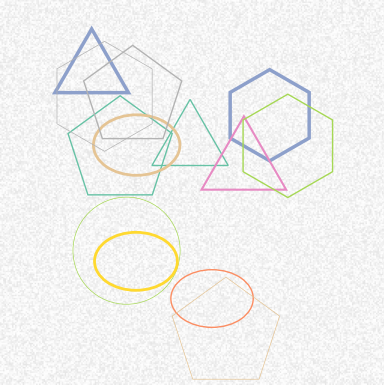[{"shape": "triangle", "thickness": 1, "radius": 0.57, "center": [0.494, 0.627]}, {"shape": "pentagon", "thickness": 1, "radius": 0.71, "center": [0.312, 0.609]}, {"shape": "oval", "thickness": 1, "radius": 0.53, "center": [0.551, 0.225]}, {"shape": "triangle", "thickness": 2.5, "radius": 0.55, "center": [0.238, 0.814]}, {"shape": "hexagon", "thickness": 2.5, "radius": 0.59, "center": [0.7, 0.701]}, {"shape": "triangle", "thickness": 1.5, "radius": 0.63, "center": [0.633, 0.571]}, {"shape": "hexagon", "thickness": 1, "radius": 0.67, "center": [0.748, 0.621]}, {"shape": "circle", "thickness": 0.5, "radius": 0.7, "center": [0.329, 0.349]}, {"shape": "oval", "thickness": 2, "radius": 0.54, "center": [0.353, 0.321]}, {"shape": "oval", "thickness": 2, "radius": 0.56, "center": [0.355, 0.623]}, {"shape": "pentagon", "thickness": 0.5, "radius": 0.73, "center": [0.587, 0.134]}, {"shape": "hexagon", "thickness": 0.5, "radius": 0.71, "center": [0.272, 0.75]}, {"shape": "pentagon", "thickness": 1, "radius": 0.67, "center": [0.345, 0.748]}]